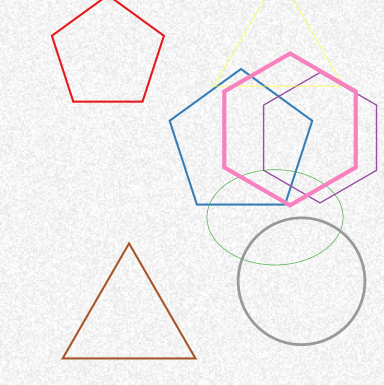[{"shape": "pentagon", "thickness": 1.5, "radius": 0.76, "center": [0.28, 0.86]}, {"shape": "pentagon", "thickness": 1.5, "radius": 0.97, "center": [0.626, 0.626]}, {"shape": "oval", "thickness": 0.5, "radius": 0.88, "center": [0.714, 0.435]}, {"shape": "hexagon", "thickness": 1, "radius": 0.85, "center": [0.831, 0.642]}, {"shape": "triangle", "thickness": 0.5, "radius": 0.97, "center": [0.724, 0.873]}, {"shape": "triangle", "thickness": 1.5, "radius": 1.0, "center": [0.335, 0.169]}, {"shape": "hexagon", "thickness": 3, "radius": 0.99, "center": [0.753, 0.664]}, {"shape": "circle", "thickness": 2, "radius": 0.82, "center": [0.783, 0.269]}]